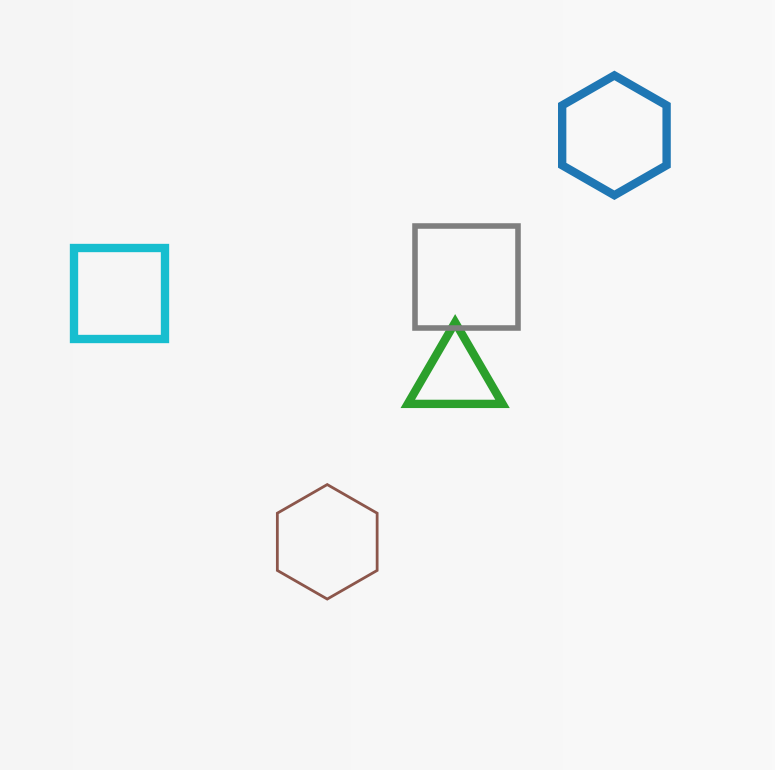[{"shape": "hexagon", "thickness": 3, "radius": 0.39, "center": [0.793, 0.824]}, {"shape": "triangle", "thickness": 3, "radius": 0.35, "center": [0.587, 0.511]}, {"shape": "hexagon", "thickness": 1, "radius": 0.37, "center": [0.422, 0.296]}, {"shape": "square", "thickness": 2, "radius": 0.33, "center": [0.602, 0.641]}, {"shape": "square", "thickness": 3, "radius": 0.3, "center": [0.154, 0.618]}]